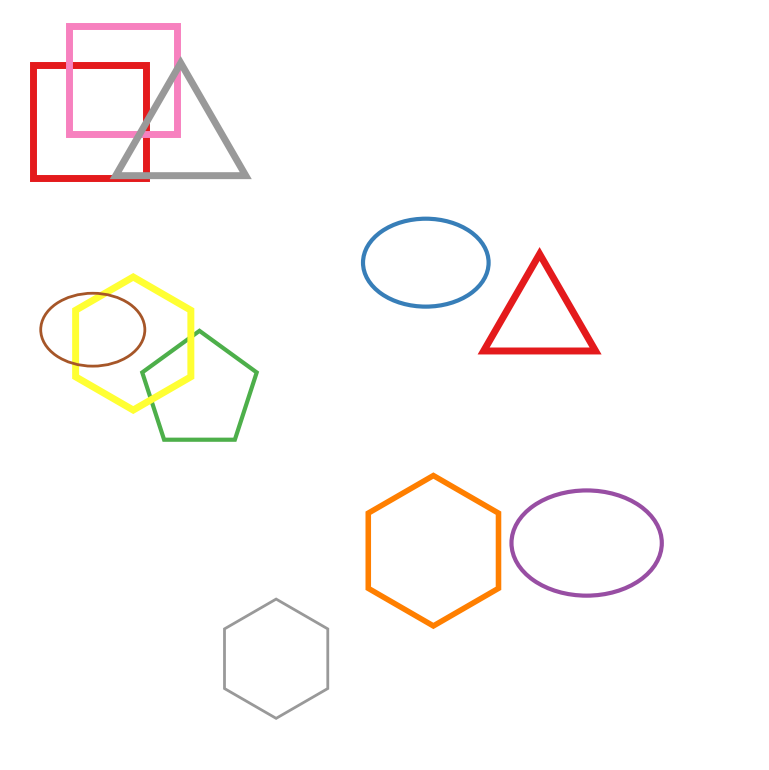[{"shape": "square", "thickness": 2.5, "radius": 0.37, "center": [0.116, 0.842]}, {"shape": "triangle", "thickness": 2.5, "radius": 0.42, "center": [0.701, 0.586]}, {"shape": "oval", "thickness": 1.5, "radius": 0.41, "center": [0.553, 0.659]}, {"shape": "pentagon", "thickness": 1.5, "radius": 0.39, "center": [0.259, 0.492]}, {"shape": "oval", "thickness": 1.5, "radius": 0.49, "center": [0.762, 0.295]}, {"shape": "hexagon", "thickness": 2, "radius": 0.49, "center": [0.563, 0.285]}, {"shape": "hexagon", "thickness": 2.5, "radius": 0.43, "center": [0.173, 0.554]}, {"shape": "oval", "thickness": 1, "radius": 0.34, "center": [0.121, 0.572]}, {"shape": "square", "thickness": 2.5, "radius": 0.35, "center": [0.16, 0.896]}, {"shape": "hexagon", "thickness": 1, "radius": 0.39, "center": [0.359, 0.145]}, {"shape": "triangle", "thickness": 2.5, "radius": 0.49, "center": [0.235, 0.821]}]